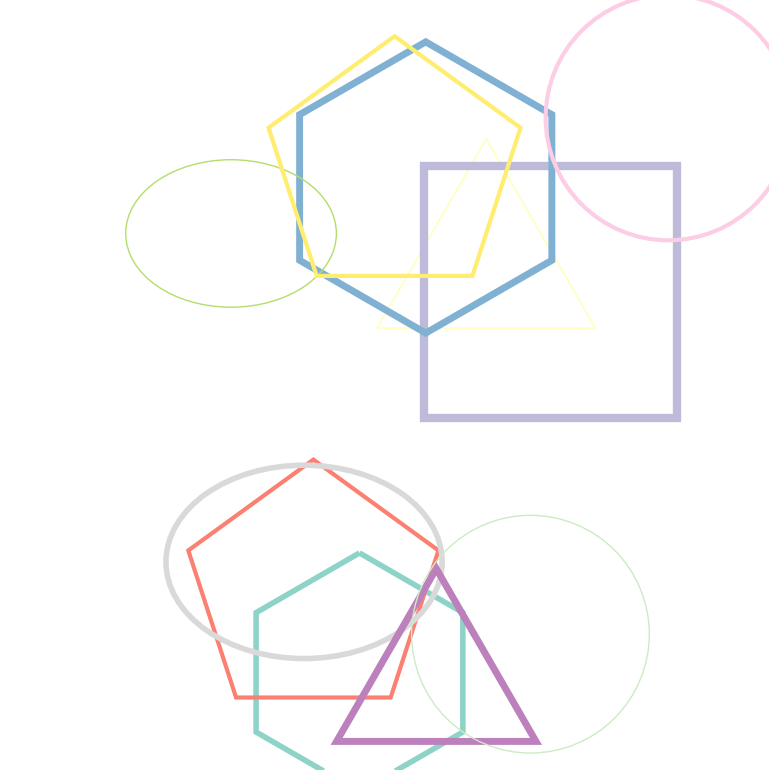[{"shape": "hexagon", "thickness": 2, "radius": 0.78, "center": [0.467, 0.127]}, {"shape": "triangle", "thickness": 0.5, "radius": 0.82, "center": [0.631, 0.656]}, {"shape": "square", "thickness": 3, "radius": 0.82, "center": [0.715, 0.621]}, {"shape": "pentagon", "thickness": 1.5, "radius": 0.85, "center": [0.407, 0.232]}, {"shape": "hexagon", "thickness": 2.5, "radius": 0.95, "center": [0.553, 0.757]}, {"shape": "oval", "thickness": 0.5, "radius": 0.68, "center": [0.3, 0.697]}, {"shape": "circle", "thickness": 1.5, "radius": 0.8, "center": [0.868, 0.847]}, {"shape": "oval", "thickness": 2, "radius": 0.9, "center": [0.395, 0.27]}, {"shape": "triangle", "thickness": 2.5, "radius": 0.75, "center": [0.567, 0.112]}, {"shape": "circle", "thickness": 0.5, "radius": 0.77, "center": [0.689, 0.176]}, {"shape": "pentagon", "thickness": 1.5, "radius": 0.86, "center": [0.512, 0.781]}]